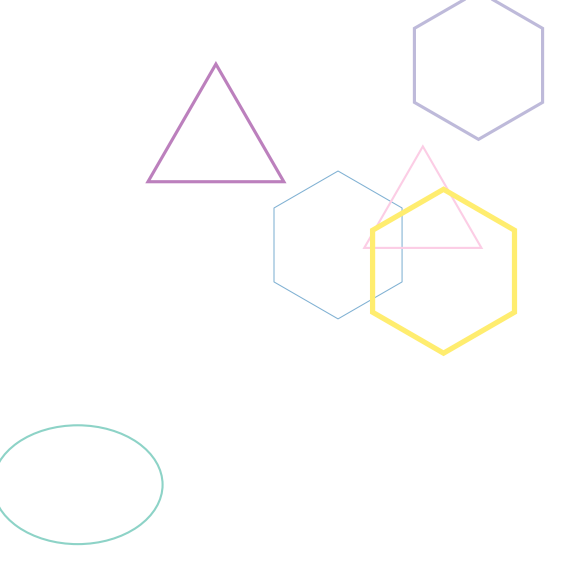[{"shape": "oval", "thickness": 1, "radius": 0.73, "center": [0.135, 0.16]}, {"shape": "hexagon", "thickness": 1.5, "radius": 0.64, "center": [0.829, 0.886]}, {"shape": "hexagon", "thickness": 0.5, "radius": 0.64, "center": [0.585, 0.575]}, {"shape": "triangle", "thickness": 1, "radius": 0.59, "center": [0.732, 0.628]}, {"shape": "triangle", "thickness": 1.5, "radius": 0.68, "center": [0.374, 0.752]}, {"shape": "hexagon", "thickness": 2.5, "radius": 0.71, "center": [0.768, 0.529]}]